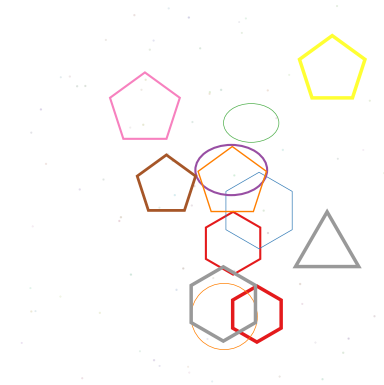[{"shape": "hexagon", "thickness": 1.5, "radius": 0.41, "center": [0.605, 0.368]}, {"shape": "hexagon", "thickness": 2.5, "radius": 0.36, "center": [0.667, 0.184]}, {"shape": "hexagon", "thickness": 0.5, "radius": 0.5, "center": [0.673, 0.453]}, {"shape": "oval", "thickness": 0.5, "radius": 0.36, "center": [0.652, 0.681]}, {"shape": "oval", "thickness": 1.5, "radius": 0.47, "center": [0.601, 0.558]}, {"shape": "circle", "thickness": 0.5, "radius": 0.43, "center": [0.582, 0.178]}, {"shape": "pentagon", "thickness": 1, "radius": 0.47, "center": [0.603, 0.526]}, {"shape": "pentagon", "thickness": 2.5, "radius": 0.45, "center": [0.863, 0.818]}, {"shape": "pentagon", "thickness": 2, "radius": 0.4, "center": [0.432, 0.518]}, {"shape": "pentagon", "thickness": 1.5, "radius": 0.48, "center": [0.376, 0.717]}, {"shape": "hexagon", "thickness": 2.5, "radius": 0.48, "center": [0.58, 0.21]}, {"shape": "triangle", "thickness": 2.5, "radius": 0.47, "center": [0.85, 0.355]}]